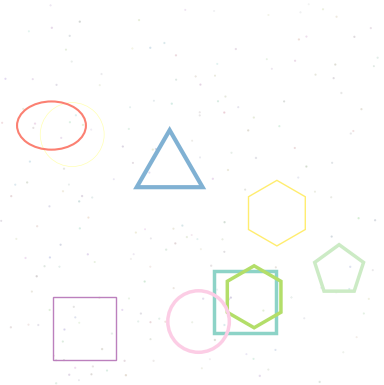[{"shape": "square", "thickness": 2.5, "radius": 0.4, "center": [0.637, 0.215]}, {"shape": "circle", "thickness": 0.5, "radius": 0.42, "center": [0.188, 0.65]}, {"shape": "oval", "thickness": 1.5, "radius": 0.45, "center": [0.134, 0.674]}, {"shape": "triangle", "thickness": 3, "radius": 0.49, "center": [0.441, 0.563]}, {"shape": "hexagon", "thickness": 2.5, "radius": 0.4, "center": [0.66, 0.229]}, {"shape": "circle", "thickness": 2.5, "radius": 0.4, "center": [0.516, 0.165]}, {"shape": "square", "thickness": 1, "radius": 0.41, "center": [0.22, 0.146]}, {"shape": "pentagon", "thickness": 2.5, "radius": 0.33, "center": [0.881, 0.298]}, {"shape": "hexagon", "thickness": 1, "radius": 0.43, "center": [0.719, 0.446]}]